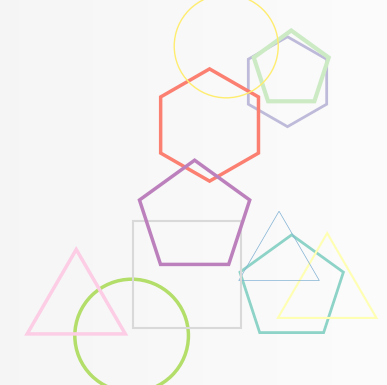[{"shape": "pentagon", "thickness": 2, "radius": 0.7, "center": [0.753, 0.25]}, {"shape": "triangle", "thickness": 1.5, "radius": 0.73, "center": [0.844, 0.248]}, {"shape": "hexagon", "thickness": 2, "radius": 0.58, "center": [0.742, 0.788]}, {"shape": "hexagon", "thickness": 2.5, "radius": 0.73, "center": [0.541, 0.675]}, {"shape": "triangle", "thickness": 0.5, "radius": 0.6, "center": [0.72, 0.331]}, {"shape": "circle", "thickness": 2.5, "radius": 0.73, "center": [0.34, 0.128]}, {"shape": "triangle", "thickness": 2.5, "radius": 0.73, "center": [0.197, 0.206]}, {"shape": "square", "thickness": 1.5, "radius": 0.69, "center": [0.482, 0.288]}, {"shape": "pentagon", "thickness": 2.5, "radius": 0.75, "center": [0.502, 0.434]}, {"shape": "pentagon", "thickness": 3, "radius": 0.51, "center": [0.752, 0.819]}, {"shape": "circle", "thickness": 1, "radius": 0.67, "center": [0.584, 0.88]}]